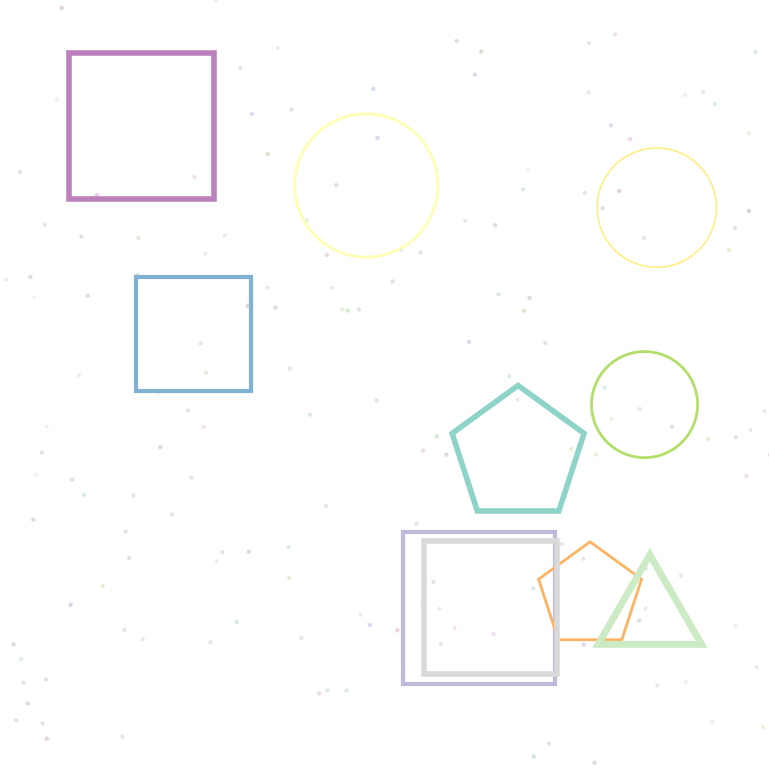[{"shape": "pentagon", "thickness": 2, "radius": 0.45, "center": [0.673, 0.409]}, {"shape": "circle", "thickness": 1, "radius": 0.47, "center": [0.476, 0.759]}, {"shape": "square", "thickness": 1.5, "radius": 0.49, "center": [0.622, 0.21]}, {"shape": "square", "thickness": 1.5, "radius": 0.37, "center": [0.251, 0.566]}, {"shape": "pentagon", "thickness": 1, "radius": 0.35, "center": [0.766, 0.226]}, {"shape": "circle", "thickness": 1, "radius": 0.34, "center": [0.837, 0.475]}, {"shape": "square", "thickness": 2, "radius": 0.43, "center": [0.637, 0.211]}, {"shape": "square", "thickness": 2, "radius": 0.47, "center": [0.184, 0.836]}, {"shape": "triangle", "thickness": 2.5, "radius": 0.39, "center": [0.844, 0.202]}, {"shape": "circle", "thickness": 0.5, "radius": 0.39, "center": [0.853, 0.73]}]